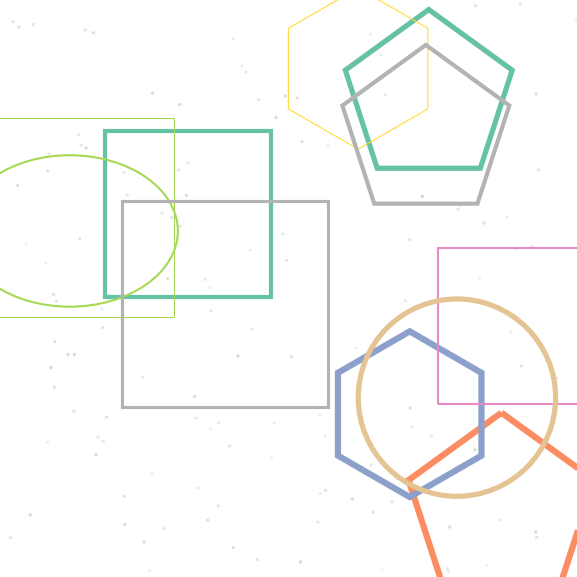[{"shape": "square", "thickness": 2, "radius": 0.72, "center": [0.325, 0.628]}, {"shape": "pentagon", "thickness": 2.5, "radius": 0.76, "center": [0.742, 0.831]}, {"shape": "pentagon", "thickness": 3, "radius": 0.85, "center": [0.868, 0.115]}, {"shape": "hexagon", "thickness": 3, "radius": 0.72, "center": [0.709, 0.282]}, {"shape": "square", "thickness": 1, "radius": 0.67, "center": [0.894, 0.435]}, {"shape": "oval", "thickness": 1, "radius": 0.94, "center": [0.121, 0.599]}, {"shape": "square", "thickness": 0.5, "radius": 0.86, "center": [0.129, 0.622]}, {"shape": "hexagon", "thickness": 0.5, "radius": 0.7, "center": [0.62, 0.88]}, {"shape": "circle", "thickness": 2.5, "radius": 0.85, "center": [0.791, 0.311]}, {"shape": "square", "thickness": 1.5, "radius": 0.89, "center": [0.39, 0.473]}, {"shape": "pentagon", "thickness": 2, "radius": 0.76, "center": [0.737, 0.769]}]